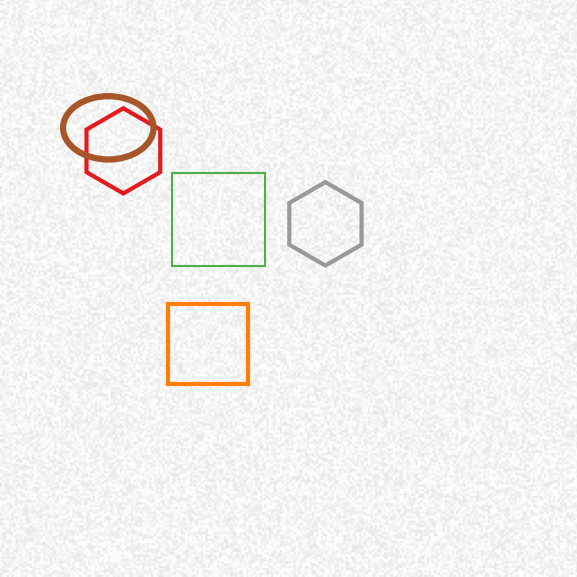[{"shape": "hexagon", "thickness": 2, "radius": 0.37, "center": [0.214, 0.738]}, {"shape": "square", "thickness": 1, "radius": 0.4, "center": [0.378, 0.619]}, {"shape": "square", "thickness": 2, "radius": 0.35, "center": [0.36, 0.404]}, {"shape": "oval", "thickness": 3, "radius": 0.39, "center": [0.187, 0.778]}, {"shape": "hexagon", "thickness": 2, "radius": 0.36, "center": [0.564, 0.612]}]